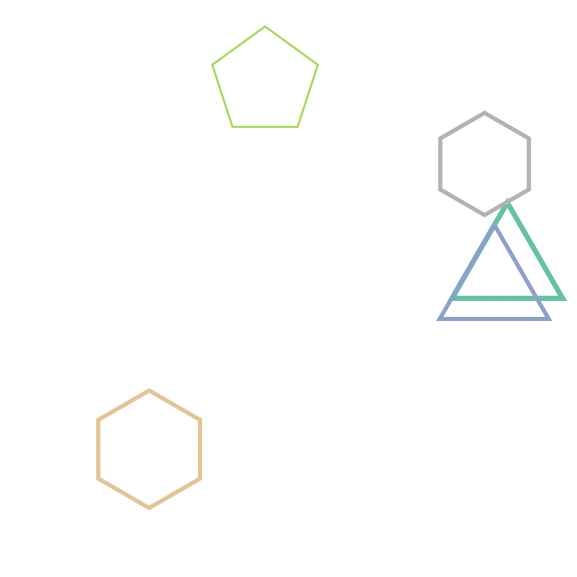[{"shape": "triangle", "thickness": 2.5, "radius": 0.55, "center": [0.879, 0.538]}, {"shape": "triangle", "thickness": 2, "radius": 0.54, "center": [0.856, 0.501]}, {"shape": "pentagon", "thickness": 1, "radius": 0.48, "center": [0.459, 0.857]}, {"shape": "hexagon", "thickness": 2, "radius": 0.51, "center": [0.258, 0.221]}, {"shape": "hexagon", "thickness": 2, "radius": 0.44, "center": [0.839, 0.715]}]